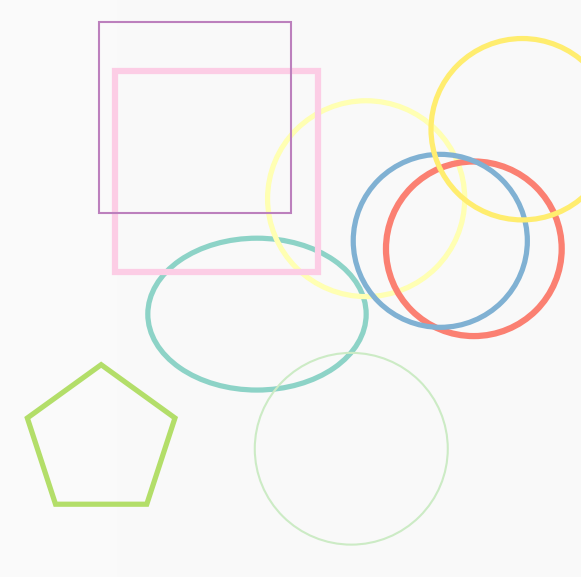[{"shape": "oval", "thickness": 2.5, "radius": 0.94, "center": [0.442, 0.455]}, {"shape": "circle", "thickness": 2.5, "radius": 0.85, "center": [0.63, 0.655]}, {"shape": "circle", "thickness": 3, "radius": 0.76, "center": [0.815, 0.568]}, {"shape": "circle", "thickness": 2.5, "radius": 0.75, "center": [0.757, 0.582]}, {"shape": "pentagon", "thickness": 2.5, "radius": 0.67, "center": [0.174, 0.234]}, {"shape": "square", "thickness": 3, "radius": 0.87, "center": [0.373, 0.702]}, {"shape": "square", "thickness": 1, "radius": 0.82, "center": [0.335, 0.796]}, {"shape": "circle", "thickness": 1, "radius": 0.83, "center": [0.604, 0.222]}, {"shape": "circle", "thickness": 2.5, "radius": 0.79, "center": [0.899, 0.775]}]